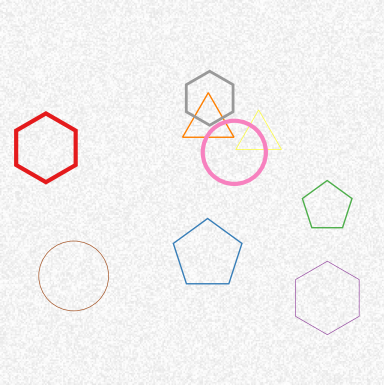[{"shape": "hexagon", "thickness": 3, "radius": 0.45, "center": [0.119, 0.616]}, {"shape": "pentagon", "thickness": 1, "radius": 0.47, "center": [0.539, 0.339]}, {"shape": "pentagon", "thickness": 1, "radius": 0.34, "center": [0.85, 0.463]}, {"shape": "hexagon", "thickness": 0.5, "radius": 0.48, "center": [0.85, 0.226]}, {"shape": "triangle", "thickness": 1, "radius": 0.39, "center": [0.541, 0.682]}, {"shape": "triangle", "thickness": 0.5, "radius": 0.34, "center": [0.672, 0.646]}, {"shape": "circle", "thickness": 0.5, "radius": 0.45, "center": [0.191, 0.283]}, {"shape": "circle", "thickness": 3, "radius": 0.41, "center": [0.609, 0.604]}, {"shape": "hexagon", "thickness": 2, "radius": 0.35, "center": [0.545, 0.745]}]